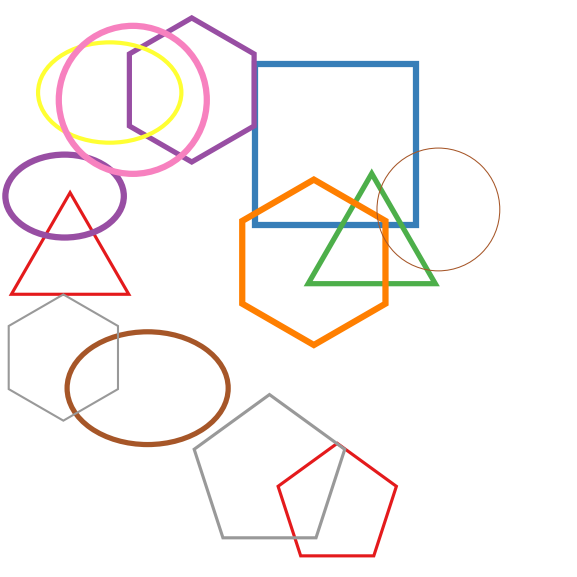[{"shape": "pentagon", "thickness": 1.5, "radius": 0.54, "center": [0.584, 0.124]}, {"shape": "triangle", "thickness": 1.5, "radius": 0.59, "center": [0.121, 0.548]}, {"shape": "square", "thickness": 3, "radius": 0.7, "center": [0.581, 0.748]}, {"shape": "triangle", "thickness": 2.5, "radius": 0.64, "center": [0.644, 0.571]}, {"shape": "hexagon", "thickness": 2.5, "radius": 0.62, "center": [0.332, 0.843]}, {"shape": "oval", "thickness": 3, "radius": 0.51, "center": [0.112, 0.66]}, {"shape": "hexagon", "thickness": 3, "radius": 0.72, "center": [0.543, 0.545]}, {"shape": "oval", "thickness": 2, "radius": 0.62, "center": [0.19, 0.839]}, {"shape": "circle", "thickness": 0.5, "radius": 0.53, "center": [0.759, 0.636]}, {"shape": "oval", "thickness": 2.5, "radius": 0.7, "center": [0.256, 0.327]}, {"shape": "circle", "thickness": 3, "radius": 0.64, "center": [0.23, 0.826]}, {"shape": "pentagon", "thickness": 1.5, "radius": 0.69, "center": [0.467, 0.179]}, {"shape": "hexagon", "thickness": 1, "radius": 0.55, "center": [0.11, 0.38]}]